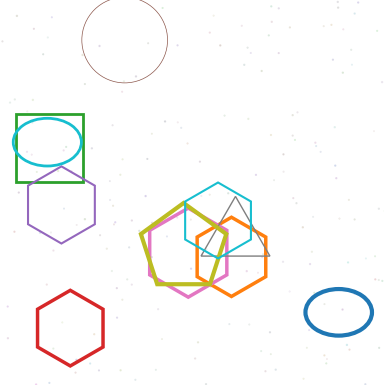[{"shape": "oval", "thickness": 3, "radius": 0.43, "center": [0.88, 0.189]}, {"shape": "hexagon", "thickness": 2.5, "radius": 0.51, "center": [0.601, 0.333]}, {"shape": "square", "thickness": 2, "radius": 0.44, "center": [0.129, 0.616]}, {"shape": "hexagon", "thickness": 2.5, "radius": 0.49, "center": [0.183, 0.148]}, {"shape": "hexagon", "thickness": 1.5, "radius": 0.5, "center": [0.16, 0.468]}, {"shape": "circle", "thickness": 0.5, "radius": 0.56, "center": [0.324, 0.896]}, {"shape": "hexagon", "thickness": 2.5, "radius": 0.58, "center": [0.489, 0.344]}, {"shape": "triangle", "thickness": 1, "radius": 0.52, "center": [0.612, 0.387]}, {"shape": "pentagon", "thickness": 3, "radius": 0.58, "center": [0.477, 0.356]}, {"shape": "hexagon", "thickness": 1.5, "radius": 0.49, "center": [0.566, 0.427]}, {"shape": "oval", "thickness": 2, "radius": 0.44, "center": [0.123, 0.631]}]